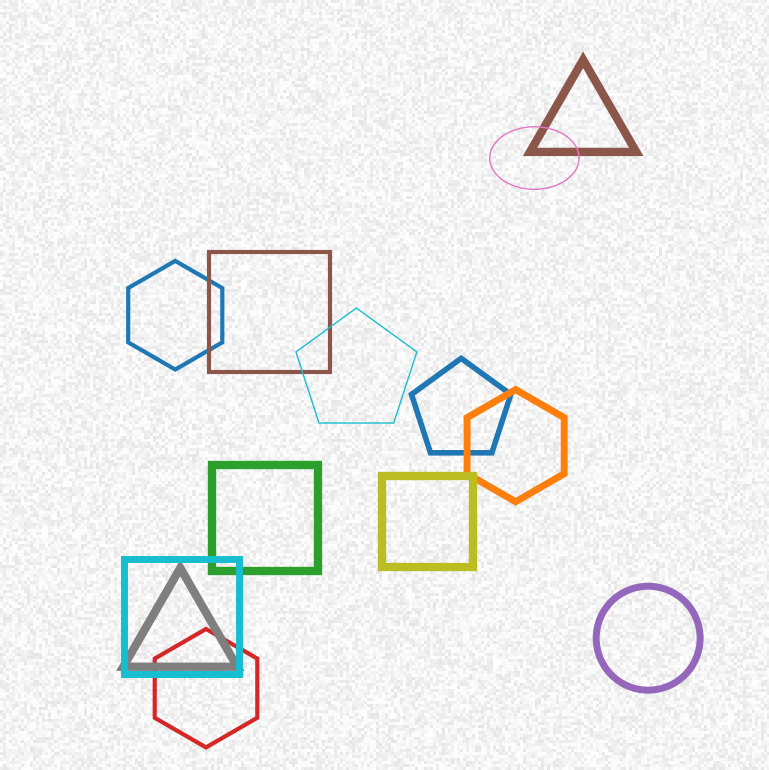[{"shape": "pentagon", "thickness": 2, "radius": 0.34, "center": [0.599, 0.467]}, {"shape": "hexagon", "thickness": 1.5, "radius": 0.35, "center": [0.228, 0.591]}, {"shape": "hexagon", "thickness": 2.5, "radius": 0.36, "center": [0.67, 0.421]}, {"shape": "square", "thickness": 3, "radius": 0.34, "center": [0.345, 0.328]}, {"shape": "hexagon", "thickness": 1.5, "radius": 0.38, "center": [0.268, 0.106]}, {"shape": "circle", "thickness": 2.5, "radius": 0.34, "center": [0.842, 0.171]}, {"shape": "square", "thickness": 1.5, "radius": 0.39, "center": [0.35, 0.595]}, {"shape": "triangle", "thickness": 3, "radius": 0.4, "center": [0.757, 0.843]}, {"shape": "oval", "thickness": 0.5, "radius": 0.29, "center": [0.694, 0.795]}, {"shape": "triangle", "thickness": 3, "radius": 0.43, "center": [0.234, 0.177]}, {"shape": "square", "thickness": 3, "radius": 0.29, "center": [0.556, 0.323]}, {"shape": "pentagon", "thickness": 0.5, "radius": 0.41, "center": [0.463, 0.517]}, {"shape": "square", "thickness": 2.5, "radius": 0.37, "center": [0.236, 0.199]}]